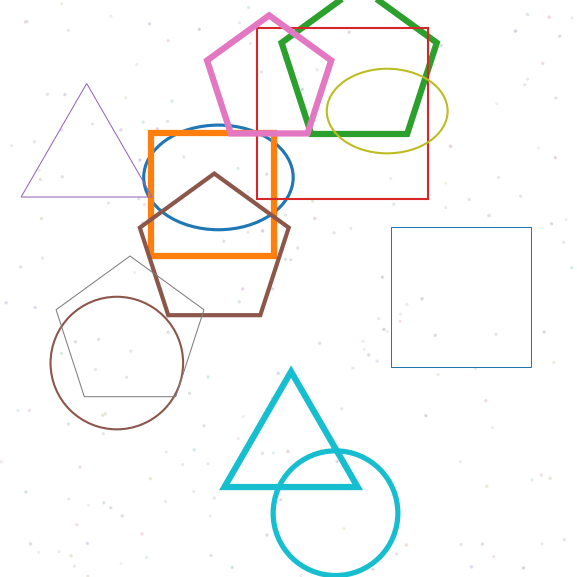[{"shape": "square", "thickness": 0.5, "radius": 0.61, "center": [0.799, 0.484]}, {"shape": "oval", "thickness": 1.5, "radius": 0.65, "center": [0.378, 0.692]}, {"shape": "square", "thickness": 3, "radius": 0.53, "center": [0.368, 0.662]}, {"shape": "pentagon", "thickness": 3, "radius": 0.71, "center": [0.622, 0.881]}, {"shape": "square", "thickness": 1, "radius": 0.74, "center": [0.593, 0.803]}, {"shape": "triangle", "thickness": 0.5, "radius": 0.66, "center": [0.15, 0.724]}, {"shape": "pentagon", "thickness": 2, "radius": 0.68, "center": [0.371, 0.563]}, {"shape": "circle", "thickness": 1, "radius": 0.57, "center": [0.202, 0.37]}, {"shape": "pentagon", "thickness": 3, "radius": 0.57, "center": [0.466, 0.86]}, {"shape": "pentagon", "thickness": 0.5, "radius": 0.67, "center": [0.225, 0.421]}, {"shape": "oval", "thickness": 1, "radius": 0.52, "center": [0.67, 0.807]}, {"shape": "circle", "thickness": 2.5, "radius": 0.54, "center": [0.581, 0.111]}, {"shape": "triangle", "thickness": 3, "radius": 0.67, "center": [0.504, 0.222]}]